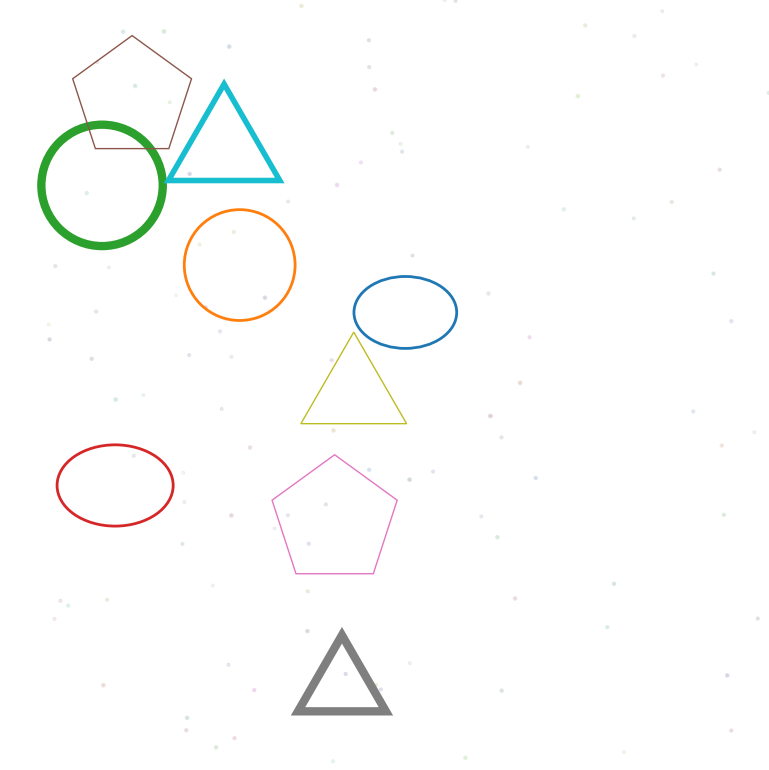[{"shape": "oval", "thickness": 1, "radius": 0.33, "center": [0.526, 0.594]}, {"shape": "circle", "thickness": 1, "radius": 0.36, "center": [0.311, 0.656]}, {"shape": "circle", "thickness": 3, "radius": 0.39, "center": [0.133, 0.759]}, {"shape": "oval", "thickness": 1, "radius": 0.38, "center": [0.15, 0.37]}, {"shape": "pentagon", "thickness": 0.5, "radius": 0.41, "center": [0.172, 0.873]}, {"shape": "pentagon", "thickness": 0.5, "radius": 0.43, "center": [0.435, 0.324]}, {"shape": "triangle", "thickness": 3, "radius": 0.33, "center": [0.444, 0.109]}, {"shape": "triangle", "thickness": 0.5, "radius": 0.4, "center": [0.459, 0.489]}, {"shape": "triangle", "thickness": 2, "radius": 0.42, "center": [0.291, 0.807]}]